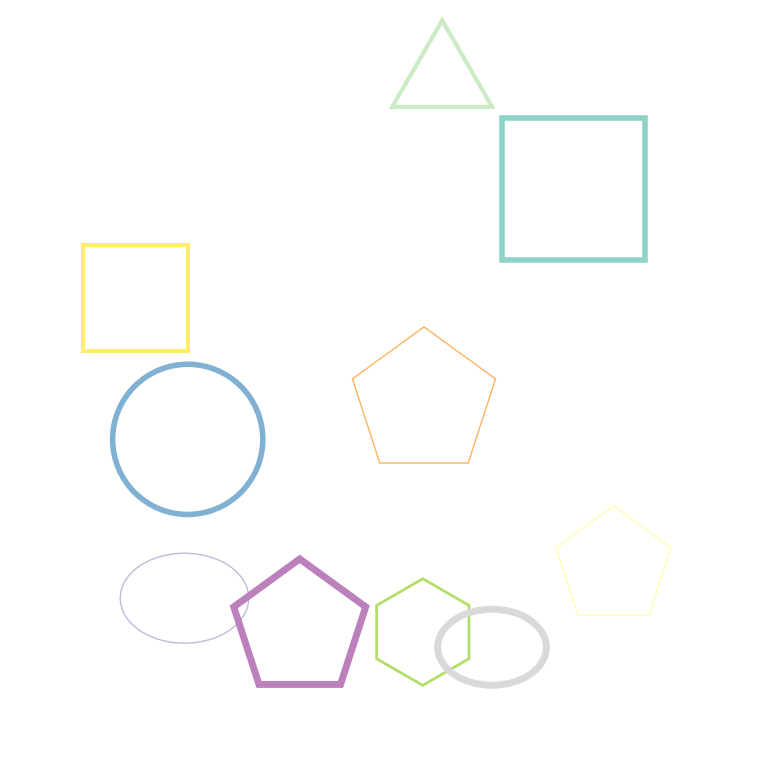[{"shape": "square", "thickness": 2, "radius": 0.46, "center": [0.744, 0.754]}, {"shape": "pentagon", "thickness": 0.5, "radius": 0.39, "center": [0.797, 0.264]}, {"shape": "oval", "thickness": 0.5, "radius": 0.42, "center": [0.24, 0.223]}, {"shape": "circle", "thickness": 2, "radius": 0.49, "center": [0.244, 0.429]}, {"shape": "pentagon", "thickness": 0.5, "radius": 0.49, "center": [0.551, 0.478]}, {"shape": "hexagon", "thickness": 1, "radius": 0.35, "center": [0.549, 0.179]}, {"shape": "oval", "thickness": 2.5, "radius": 0.35, "center": [0.639, 0.159]}, {"shape": "pentagon", "thickness": 2.5, "radius": 0.45, "center": [0.389, 0.184]}, {"shape": "triangle", "thickness": 1.5, "radius": 0.37, "center": [0.574, 0.899]}, {"shape": "square", "thickness": 1.5, "radius": 0.34, "center": [0.176, 0.613]}]